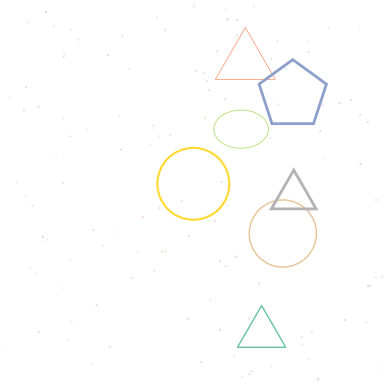[{"shape": "triangle", "thickness": 1, "radius": 0.36, "center": [0.68, 0.134]}, {"shape": "triangle", "thickness": 0.5, "radius": 0.45, "center": [0.637, 0.839]}, {"shape": "pentagon", "thickness": 2, "radius": 0.46, "center": [0.76, 0.753]}, {"shape": "oval", "thickness": 0.5, "radius": 0.35, "center": [0.626, 0.665]}, {"shape": "circle", "thickness": 1.5, "radius": 0.47, "center": [0.502, 0.523]}, {"shape": "circle", "thickness": 1, "radius": 0.44, "center": [0.735, 0.393]}, {"shape": "triangle", "thickness": 2, "radius": 0.34, "center": [0.763, 0.491]}]